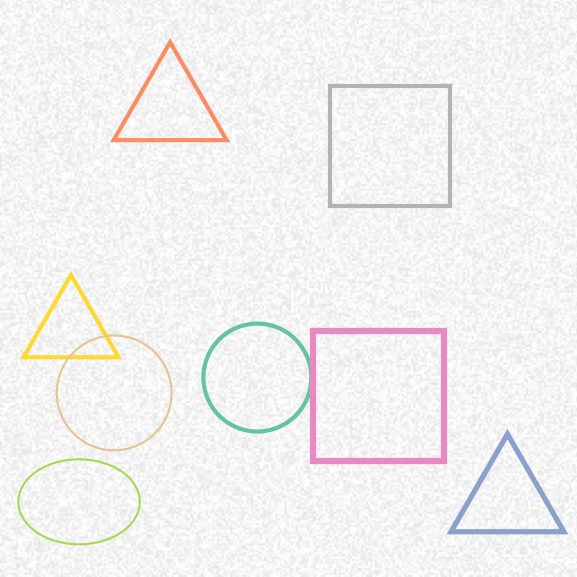[{"shape": "circle", "thickness": 2, "radius": 0.47, "center": [0.446, 0.345]}, {"shape": "triangle", "thickness": 2, "radius": 0.57, "center": [0.295, 0.813]}, {"shape": "triangle", "thickness": 2.5, "radius": 0.56, "center": [0.879, 0.135]}, {"shape": "square", "thickness": 3, "radius": 0.57, "center": [0.656, 0.314]}, {"shape": "oval", "thickness": 1, "radius": 0.53, "center": [0.137, 0.13]}, {"shape": "triangle", "thickness": 2, "radius": 0.47, "center": [0.123, 0.428]}, {"shape": "circle", "thickness": 1, "radius": 0.5, "center": [0.198, 0.319]}, {"shape": "square", "thickness": 2, "radius": 0.52, "center": [0.675, 0.747]}]